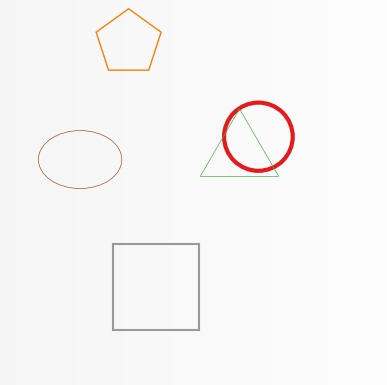[{"shape": "circle", "thickness": 3, "radius": 0.44, "center": [0.667, 0.645]}, {"shape": "triangle", "thickness": 0.5, "radius": 0.58, "center": [0.618, 0.6]}, {"shape": "pentagon", "thickness": 1, "radius": 0.44, "center": [0.332, 0.889]}, {"shape": "oval", "thickness": 0.5, "radius": 0.54, "center": [0.207, 0.586]}, {"shape": "square", "thickness": 1.5, "radius": 0.56, "center": [0.402, 0.255]}]